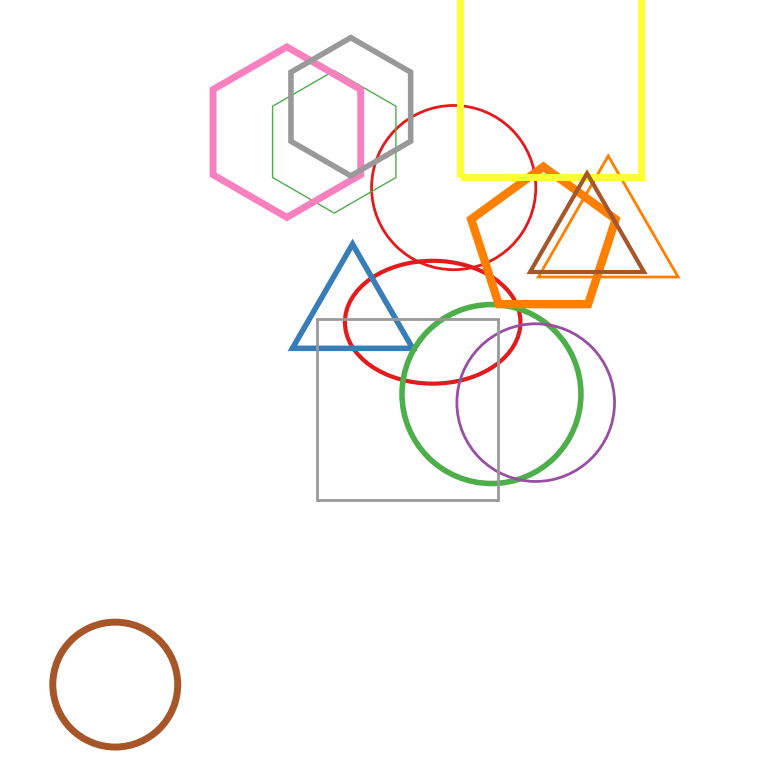[{"shape": "circle", "thickness": 1, "radius": 0.53, "center": [0.589, 0.756]}, {"shape": "oval", "thickness": 1.5, "radius": 0.57, "center": [0.562, 0.582]}, {"shape": "triangle", "thickness": 2, "radius": 0.45, "center": [0.458, 0.593]}, {"shape": "circle", "thickness": 2, "radius": 0.58, "center": [0.638, 0.488]}, {"shape": "hexagon", "thickness": 0.5, "radius": 0.46, "center": [0.434, 0.816]}, {"shape": "circle", "thickness": 1, "radius": 0.51, "center": [0.696, 0.477]}, {"shape": "pentagon", "thickness": 3, "radius": 0.49, "center": [0.706, 0.685]}, {"shape": "triangle", "thickness": 1, "radius": 0.52, "center": [0.79, 0.693]}, {"shape": "square", "thickness": 2.5, "radius": 0.59, "center": [0.714, 0.888]}, {"shape": "triangle", "thickness": 1.5, "radius": 0.43, "center": [0.762, 0.689]}, {"shape": "circle", "thickness": 2.5, "radius": 0.41, "center": [0.15, 0.111]}, {"shape": "hexagon", "thickness": 2.5, "radius": 0.55, "center": [0.373, 0.828]}, {"shape": "square", "thickness": 1, "radius": 0.59, "center": [0.53, 0.469]}, {"shape": "hexagon", "thickness": 2, "radius": 0.45, "center": [0.456, 0.861]}]